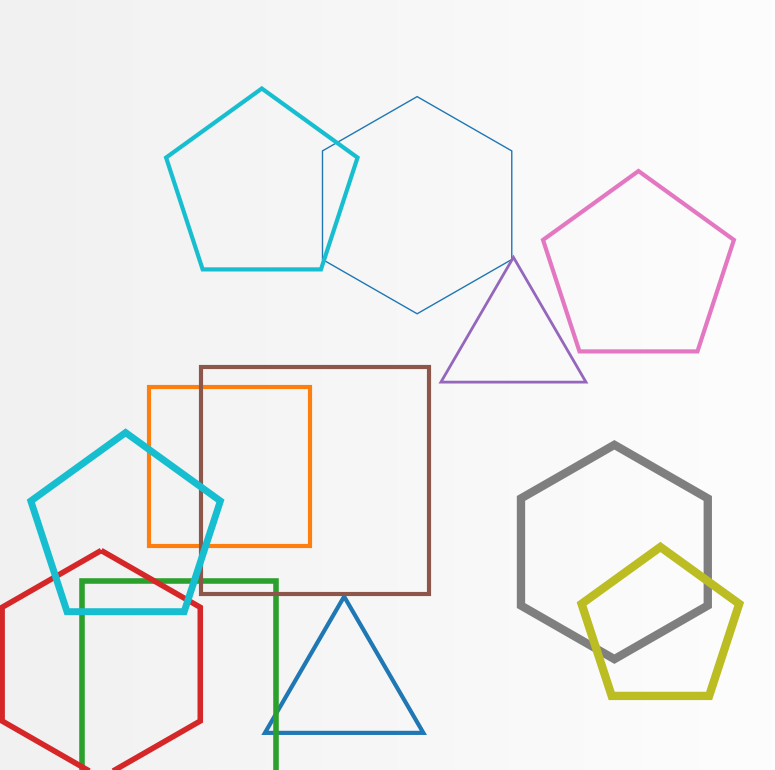[{"shape": "triangle", "thickness": 1.5, "radius": 0.59, "center": [0.444, 0.107]}, {"shape": "hexagon", "thickness": 0.5, "radius": 0.71, "center": [0.538, 0.734]}, {"shape": "square", "thickness": 1.5, "radius": 0.52, "center": [0.296, 0.394]}, {"shape": "square", "thickness": 2, "radius": 0.63, "center": [0.231, 0.12]}, {"shape": "hexagon", "thickness": 2, "radius": 0.74, "center": [0.131, 0.137]}, {"shape": "triangle", "thickness": 1, "radius": 0.54, "center": [0.663, 0.558]}, {"shape": "square", "thickness": 1.5, "radius": 0.74, "center": [0.407, 0.376]}, {"shape": "pentagon", "thickness": 1.5, "radius": 0.65, "center": [0.824, 0.648]}, {"shape": "hexagon", "thickness": 3, "radius": 0.7, "center": [0.793, 0.283]}, {"shape": "pentagon", "thickness": 3, "radius": 0.53, "center": [0.852, 0.183]}, {"shape": "pentagon", "thickness": 2.5, "radius": 0.64, "center": [0.162, 0.31]}, {"shape": "pentagon", "thickness": 1.5, "radius": 0.65, "center": [0.338, 0.755]}]